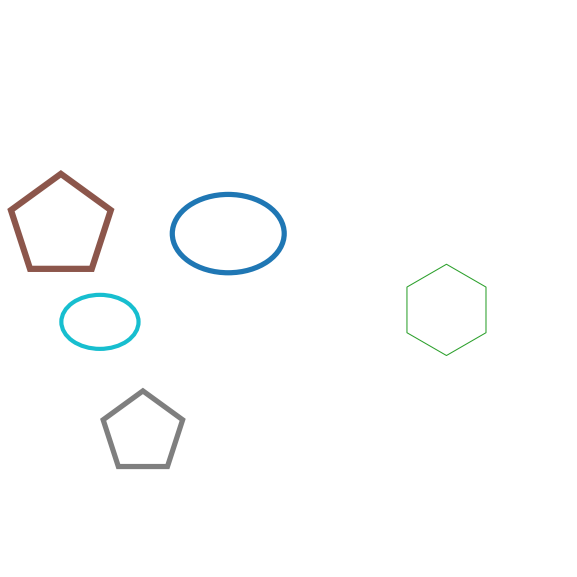[{"shape": "oval", "thickness": 2.5, "radius": 0.48, "center": [0.395, 0.595]}, {"shape": "hexagon", "thickness": 0.5, "radius": 0.4, "center": [0.773, 0.463]}, {"shape": "pentagon", "thickness": 3, "radius": 0.45, "center": [0.105, 0.607]}, {"shape": "pentagon", "thickness": 2.5, "radius": 0.36, "center": [0.247, 0.25]}, {"shape": "oval", "thickness": 2, "radius": 0.33, "center": [0.173, 0.442]}]